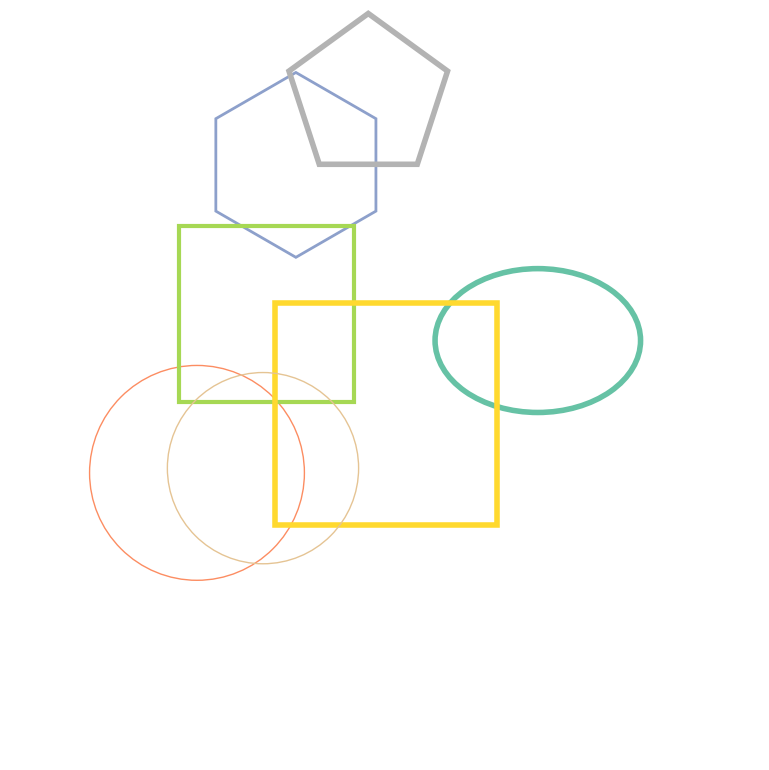[{"shape": "oval", "thickness": 2, "radius": 0.67, "center": [0.698, 0.558]}, {"shape": "circle", "thickness": 0.5, "radius": 0.7, "center": [0.256, 0.386]}, {"shape": "hexagon", "thickness": 1, "radius": 0.6, "center": [0.384, 0.786]}, {"shape": "square", "thickness": 1.5, "radius": 0.57, "center": [0.346, 0.592]}, {"shape": "square", "thickness": 2, "radius": 0.72, "center": [0.501, 0.462]}, {"shape": "circle", "thickness": 0.5, "radius": 0.62, "center": [0.342, 0.392]}, {"shape": "pentagon", "thickness": 2, "radius": 0.54, "center": [0.478, 0.874]}]